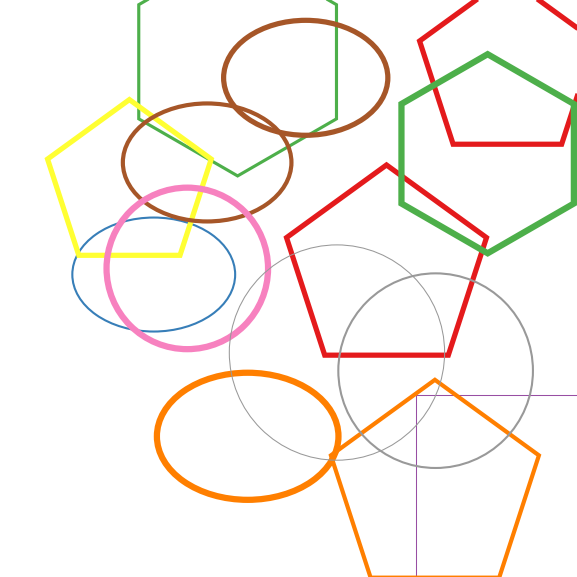[{"shape": "pentagon", "thickness": 2.5, "radius": 0.91, "center": [0.669, 0.531]}, {"shape": "pentagon", "thickness": 2.5, "radius": 0.8, "center": [0.879, 0.879]}, {"shape": "oval", "thickness": 1, "radius": 0.7, "center": [0.266, 0.524]}, {"shape": "hexagon", "thickness": 1.5, "radius": 0.99, "center": [0.411, 0.892]}, {"shape": "hexagon", "thickness": 3, "radius": 0.86, "center": [0.844, 0.733]}, {"shape": "square", "thickness": 0.5, "radius": 0.83, "center": [0.887, 0.149]}, {"shape": "pentagon", "thickness": 2, "radius": 0.95, "center": [0.753, 0.152]}, {"shape": "oval", "thickness": 3, "radius": 0.79, "center": [0.429, 0.244]}, {"shape": "pentagon", "thickness": 2.5, "radius": 0.75, "center": [0.224, 0.678]}, {"shape": "oval", "thickness": 2.5, "radius": 0.71, "center": [0.529, 0.864]}, {"shape": "oval", "thickness": 2, "radius": 0.73, "center": [0.359, 0.718]}, {"shape": "circle", "thickness": 3, "radius": 0.7, "center": [0.324, 0.534]}, {"shape": "circle", "thickness": 1, "radius": 0.84, "center": [0.754, 0.357]}, {"shape": "circle", "thickness": 0.5, "radius": 0.93, "center": [0.583, 0.389]}]